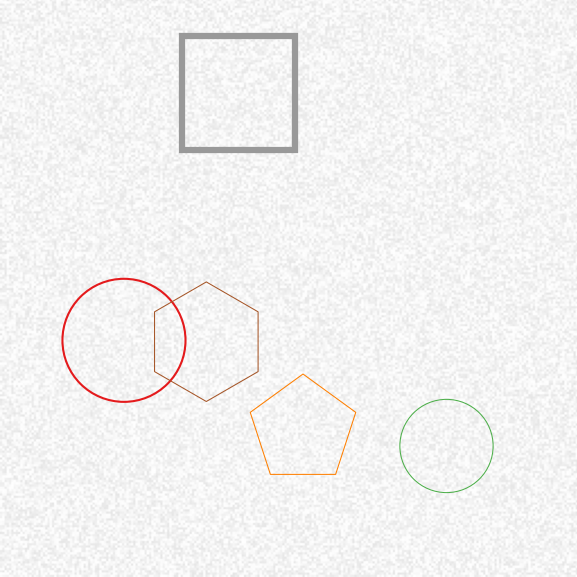[{"shape": "circle", "thickness": 1, "radius": 0.53, "center": [0.215, 0.41]}, {"shape": "circle", "thickness": 0.5, "radius": 0.4, "center": [0.773, 0.227]}, {"shape": "pentagon", "thickness": 0.5, "radius": 0.48, "center": [0.525, 0.255]}, {"shape": "hexagon", "thickness": 0.5, "radius": 0.52, "center": [0.357, 0.407]}, {"shape": "square", "thickness": 3, "radius": 0.49, "center": [0.412, 0.838]}]